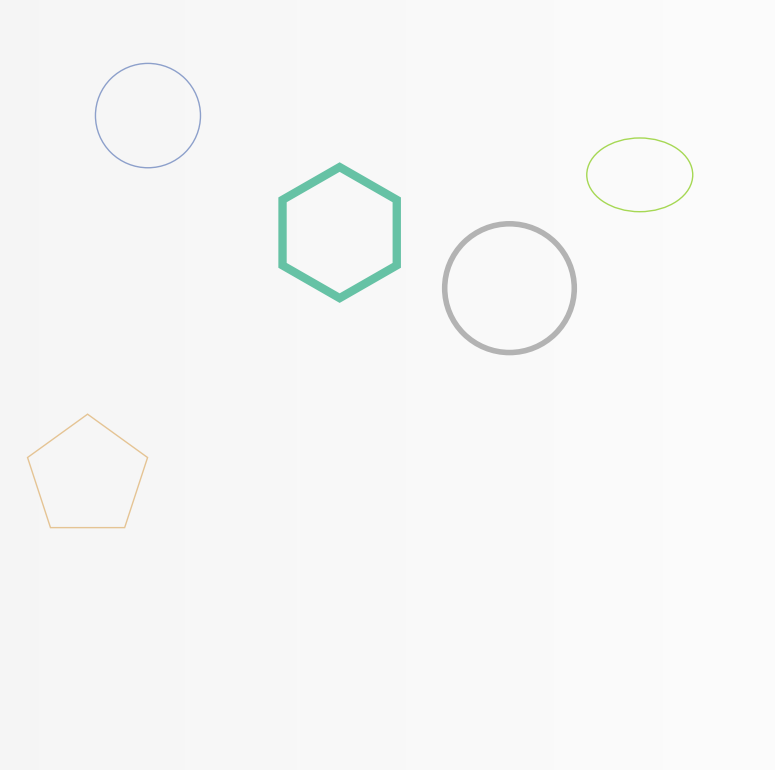[{"shape": "hexagon", "thickness": 3, "radius": 0.43, "center": [0.438, 0.698]}, {"shape": "circle", "thickness": 0.5, "radius": 0.34, "center": [0.191, 0.85]}, {"shape": "oval", "thickness": 0.5, "radius": 0.34, "center": [0.825, 0.773]}, {"shape": "pentagon", "thickness": 0.5, "radius": 0.41, "center": [0.113, 0.381]}, {"shape": "circle", "thickness": 2, "radius": 0.42, "center": [0.657, 0.626]}]